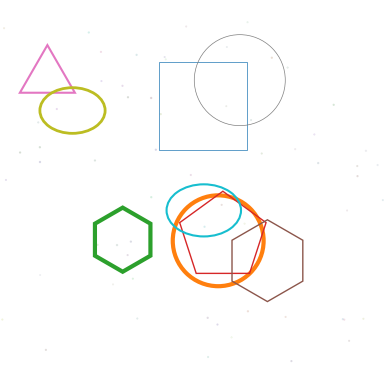[{"shape": "square", "thickness": 0.5, "radius": 0.57, "center": [0.528, 0.725]}, {"shape": "circle", "thickness": 3, "radius": 0.59, "center": [0.567, 0.375]}, {"shape": "hexagon", "thickness": 3, "radius": 0.42, "center": [0.319, 0.377]}, {"shape": "pentagon", "thickness": 1, "radius": 0.59, "center": [0.579, 0.385]}, {"shape": "hexagon", "thickness": 1, "radius": 0.53, "center": [0.695, 0.323]}, {"shape": "triangle", "thickness": 1.5, "radius": 0.41, "center": [0.123, 0.8]}, {"shape": "circle", "thickness": 0.5, "radius": 0.59, "center": [0.623, 0.792]}, {"shape": "oval", "thickness": 2, "radius": 0.42, "center": [0.188, 0.713]}, {"shape": "oval", "thickness": 1.5, "radius": 0.48, "center": [0.529, 0.454]}]